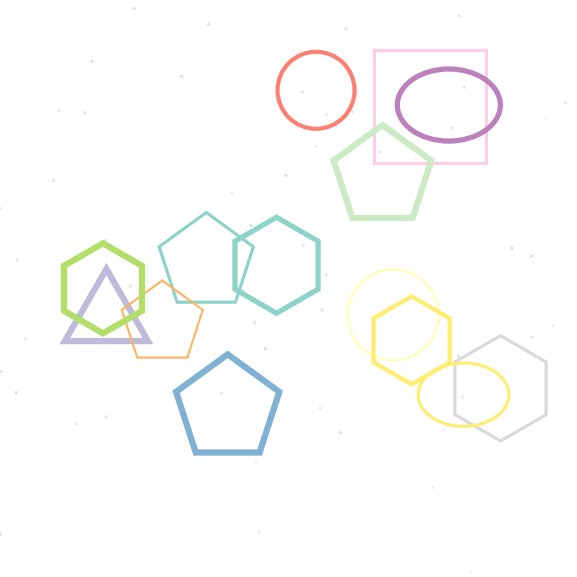[{"shape": "pentagon", "thickness": 1.5, "radius": 0.43, "center": [0.357, 0.545]}, {"shape": "hexagon", "thickness": 2.5, "radius": 0.42, "center": [0.479, 0.54]}, {"shape": "circle", "thickness": 1, "radius": 0.39, "center": [0.681, 0.454]}, {"shape": "triangle", "thickness": 3, "radius": 0.42, "center": [0.184, 0.45]}, {"shape": "circle", "thickness": 2, "radius": 0.33, "center": [0.547, 0.843]}, {"shape": "pentagon", "thickness": 3, "radius": 0.47, "center": [0.394, 0.292]}, {"shape": "pentagon", "thickness": 1, "radius": 0.37, "center": [0.281, 0.44]}, {"shape": "hexagon", "thickness": 3, "radius": 0.39, "center": [0.178, 0.5]}, {"shape": "square", "thickness": 1.5, "radius": 0.49, "center": [0.744, 0.815]}, {"shape": "hexagon", "thickness": 1.5, "radius": 0.46, "center": [0.867, 0.327]}, {"shape": "oval", "thickness": 2.5, "radius": 0.45, "center": [0.777, 0.817]}, {"shape": "pentagon", "thickness": 3, "radius": 0.44, "center": [0.662, 0.694]}, {"shape": "oval", "thickness": 1.5, "radius": 0.39, "center": [0.803, 0.316]}, {"shape": "hexagon", "thickness": 2, "radius": 0.38, "center": [0.713, 0.41]}]